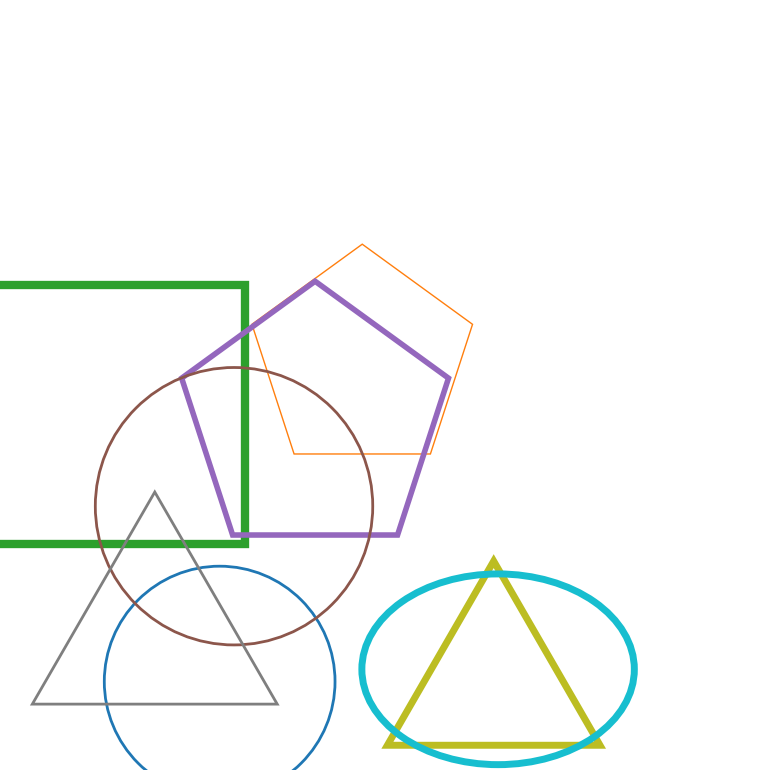[{"shape": "circle", "thickness": 1, "radius": 0.75, "center": [0.285, 0.115]}, {"shape": "pentagon", "thickness": 0.5, "radius": 0.75, "center": [0.47, 0.532]}, {"shape": "square", "thickness": 3, "radius": 0.84, "center": [0.15, 0.462]}, {"shape": "pentagon", "thickness": 2, "radius": 0.91, "center": [0.409, 0.453]}, {"shape": "circle", "thickness": 1, "radius": 0.9, "center": [0.304, 0.343]}, {"shape": "triangle", "thickness": 1, "radius": 0.92, "center": [0.201, 0.177]}, {"shape": "triangle", "thickness": 2.5, "radius": 0.8, "center": [0.641, 0.112]}, {"shape": "oval", "thickness": 2.5, "radius": 0.88, "center": [0.647, 0.131]}]